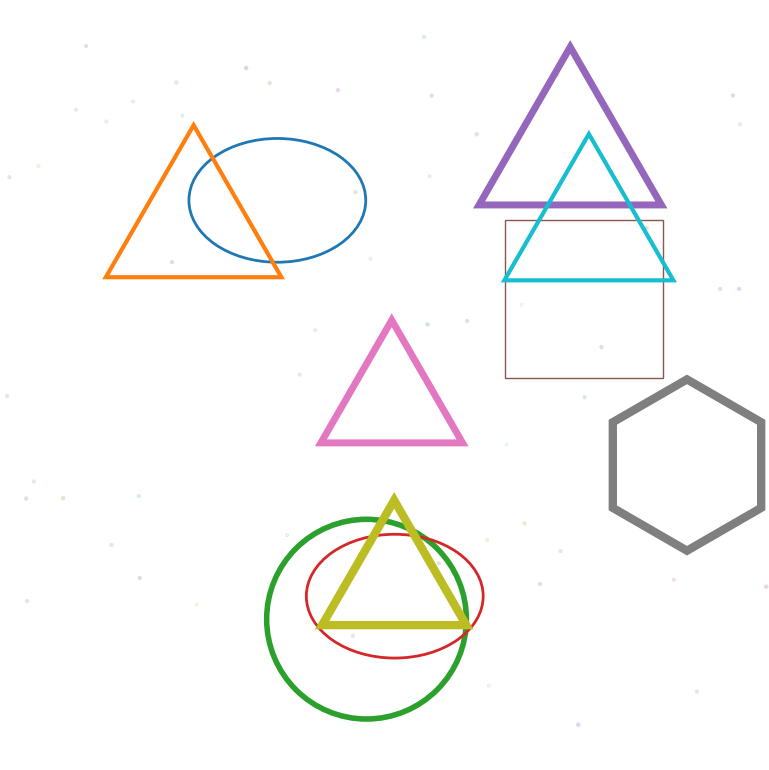[{"shape": "oval", "thickness": 1, "radius": 0.57, "center": [0.36, 0.74]}, {"shape": "triangle", "thickness": 1.5, "radius": 0.66, "center": [0.251, 0.706]}, {"shape": "circle", "thickness": 2, "radius": 0.65, "center": [0.476, 0.196]}, {"shape": "oval", "thickness": 1, "radius": 0.57, "center": [0.513, 0.226]}, {"shape": "triangle", "thickness": 2.5, "radius": 0.68, "center": [0.741, 0.802]}, {"shape": "square", "thickness": 0.5, "radius": 0.51, "center": [0.759, 0.612]}, {"shape": "triangle", "thickness": 2.5, "radius": 0.53, "center": [0.509, 0.478]}, {"shape": "hexagon", "thickness": 3, "radius": 0.56, "center": [0.892, 0.396]}, {"shape": "triangle", "thickness": 3, "radius": 0.54, "center": [0.512, 0.242]}, {"shape": "triangle", "thickness": 1.5, "radius": 0.63, "center": [0.765, 0.699]}]